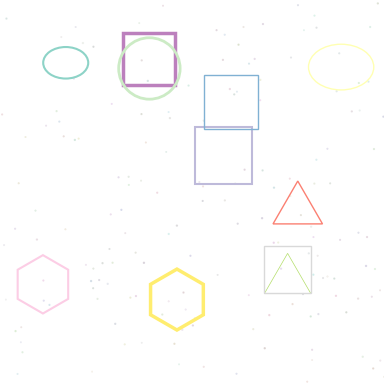[{"shape": "oval", "thickness": 1.5, "radius": 0.29, "center": [0.171, 0.837]}, {"shape": "oval", "thickness": 1, "radius": 0.42, "center": [0.886, 0.826]}, {"shape": "square", "thickness": 1.5, "radius": 0.37, "center": [0.581, 0.597]}, {"shape": "triangle", "thickness": 1, "radius": 0.37, "center": [0.773, 0.456]}, {"shape": "square", "thickness": 1, "radius": 0.35, "center": [0.6, 0.736]}, {"shape": "triangle", "thickness": 0.5, "radius": 0.35, "center": [0.747, 0.272]}, {"shape": "hexagon", "thickness": 1.5, "radius": 0.38, "center": [0.112, 0.261]}, {"shape": "square", "thickness": 1, "radius": 0.31, "center": [0.747, 0.3]}, {"shape": "square", "thickness": 2.5, "radius": 0.34, "center": [0.388, 0.847]}, {"shape": "circle", "thickness": 2, "radius": 0.4, "center": [0.388, 0.822]}, {"shape": "hexagon", "thickness": 2.5, "radius": 0.4, "center": [0.46, 0.222]}]